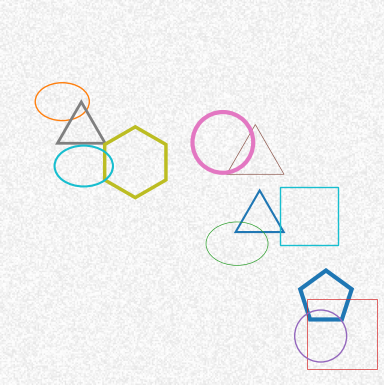[{"shape": "pentagon", "thickness": 3, "radius": 0.35, "center": [0.847, 0.227]}, {"shape": "triangle", "thickness": 1.5, "radius": 0.36, "center": [0.674, 0.433]}, {"shape": "oval", "thickness": 1, "radius": 0.35, "center": [0.162, 0.736]}, {"shape": "oval", "thickness": 0.5, "radius": 0.4, "center": [0.616, 0.367]}, {"shape": "square", "thickness": 0.5, "radius": 0.45, "center": [0.887, 0.133]}, {"shape": "circle", "thickness": 1, "radius": 0.34, "center": [0.833, 0.127]}, {"shape": "triangle", "thickness": 0.5, "radius": 0.43, "center": [0.663, 0.59]}, {"shape": "circle", "thickness": 3, "radius": 0.39, "center": [0.579, 0.63]}, {"shape": "triangle", "thickness": 2, "radius": 0.36, "center": [0.211, 0.664]}, {"shape": "hexagon", "thickness": 2.5, "radius": 0.46, "center": [0.351, 0.579]}, {"shape": "square", "thickness": 1, "radius": 0.38, "center": [0.803, 0.439]}, {"shape": "oval", "thickness": 1.5, "radius": 0.38, "center": [0.218, 0.569]}]